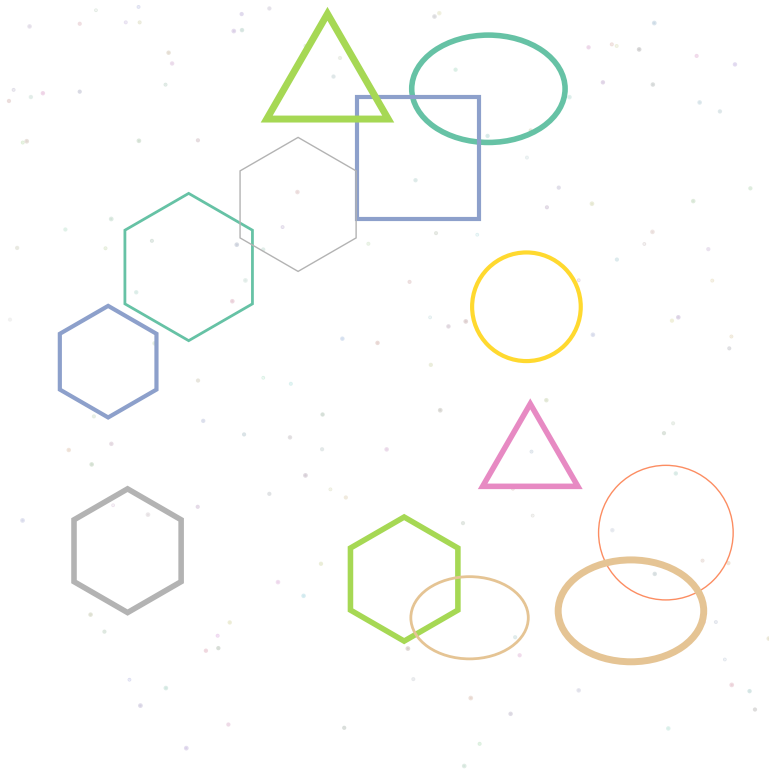[{"shape": "hexagon", "thickness": 1, "radius": 0.48, "center": [0.245, 0.653]}, {"shape": "oval", "thickness": 2, "radius": 0.5, "center": [0.634, 0.885]}, {"shape": "circle", "thickness": 0.5, "radius": 0.44, "center": [0.865, 0.308]}, {"shape": "square", "thickness": 1.5, "radius": 0.4, "center": [0.543, 0.795]}, {"shape": "hexagon", "thickness": 1.5, "radius": 0.36, "center": [0.14, 0.53]}, {"shape": "triangle", "thickness": 2, "radius": 0.36, "center": [0.689, 0.404]}, {"shape": "triangle", "thickness": 2.5, "radius": 0.46, "center": [0.425, 0.891]}, {"shape": "hexagon", "thickness": 2, "radius": 0.4, "center": [0.525, 0.248]}, {"shape": "circle", "thickness": 1.5, "radius": 0.35, "center": [0.684, 0.602]}, {"shape": "oval", "thickness": 1, "radius": 0.38, "center": [0.61, 0.198]}, {"shape": "oval", "thickness": 2.5, "radius": 0.47, "center": [0.819, 0.207]}, {"shape": "hexagon", "thickness": 0.5, "radius": 0.44, "center": [0.387, 0.735]}, {"shape": "hexagon", "thickness": 2, "radius": 0.4, "center": [0.166, 0.285]}]